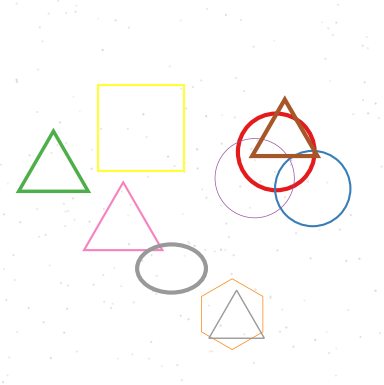[{"shape": "circle", "thickness": 3, "radius": 0.5, "center": [0.718, 0.605]}, {"shape": "circle", "thickness": 1.5, "radius": 0.49, "center": [0.812, 0.51]}, {"shape": "triangle", "thickness": 2.5, "radius": 0.52, "center": [0.139, 0.555]}, {"shape": "circle", "thickness": 0.5, "radius": 0.51, "center": [0.662, 0.537]}, {"shape": "hexagon", "thickness": 0.5, "radius": 0.46, "center": [0.603, 0.184]}, {"shape": "square", "thickness": 1.5, "radius": 0.56, "center": [0.366, 0.667]}, {"shape": "triangle", "thickness": 3, "radius": 0.49, "center": [0.74, 0.644]}, {"shape": "triangle", "thickness": 1.5, "radius": 0.59, "center": [0.32, 0.409]}, {"shape": "oval", "thickness": 3, "radius": 0.45, "center": [0.446, 0.303]}, {"shape": "triangle", "thickness": 1, "radius": 0.42, "center": [0.615, 0.163]}]